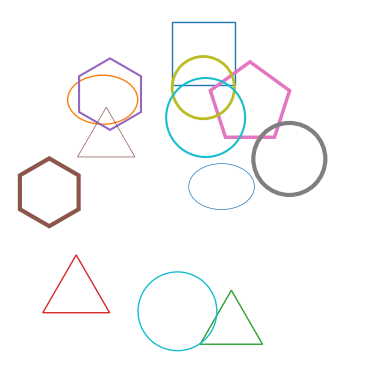[{"shape": "square", "thickness": 1, "radius": 0.41, "center": [0.529, 0.86]}, {"shape": "oval", "thickness": 0.5, "radius": 0.43, "center": [0.576, 0.515]}, {"shape": "oval", "thickness": 1, "radius": 0.46, "center": [0.267, 0.741]}, {"shape": "triangle", "thickness": 1, "radius": 0.47, "center": [0.601, 0.153]}, {"shape": "triangle", "thickness": 1, "radius": 0.5, "center": [0.198, 0.238]}, {"shape": "hexagon", "thickness": 1.5, "radius": 0.46, "center": [0.286, 0.756]}, {"shape": "triangle", "thickness": 0.5, "radius": 0.43, "center": [0.276, 0.635]}, {"shape": "hexagon", "thickness": 3, "radius": 0.44, "center": [0.128, 0.501]}, {"shape": "pentagon", "thickness": 2.5, "radius": 0.54, "center": [0.649, 0.731]}, {"shape": "circle", "thickness": 3, "radius": 0.47, "center": [0.752, 0.587]}, {"shape": "circle", "thickness": 2, "radius": 0.4, "center": [0.528, 0.772]}, {"shape": "circle", "thickness": 1, "radius": 0.51, "center": [0.461, 0.191]}, {"shape": "circle", "thickness": 1.5, "radius": 0.51, "center": [0.534, 0.695]}]